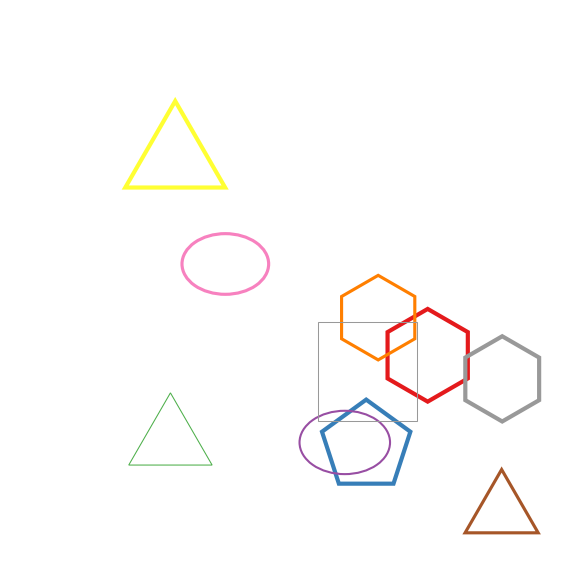[{"shape": "hexagon", "thickness": 2, "radius": 0.4, "center": [0.741, 0.384]}, {"shape": "pentagon", "thickness": 2, "radius": 0.4, "center": [0.634, 0.227]}, {"shape": "triangle", "thickness": 0.5, "radius": 0.42, "center": [0.295, 0.236]}, {"shape": "oval", "thickness": 1, "radius": 0.39, "center": [0.597, 0.233]}, {"shape": "hexagon", "thickness": 1.5, "radius": 0.37, "center": [0.655, 0.449]}, {"shape": "triangle", "thickness": 2, "radius": 0.5, "center": [0.303, 0.724]}, {"shape": "triangle", "thickness": 1.5, "radius": 0.37, "center": [0.869, 0.113]}, {"shape": "oval", "thickness": 1.5, "radius": 0.38, "center": [0.39, 0.542]}, {"shape": "square", "thickness": 0.5, "radius": 0.43, "center": [0.637, 0.355]}, {"shape": "hexagon", "thickness": 2, "radius": 0.37, "center": [0.87, 0.343]}]